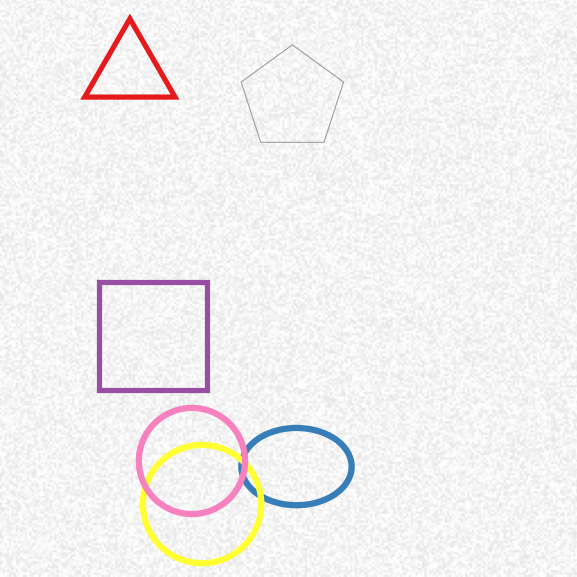[{"shape": "triangle", "thickness": 2.5, "radius": 0.45, "center": [0.225, 0.876]}, {"shape": "oval", "thickness": 3, "radius": 0.48, "center": [0.513, 0.191]}, {"shape": "square", "thickness": 2.5, "radius": 0.47, "center": [0.265, 0.418]}, {"shape": "circle", "thickness": 3, "radius": 0.51, "center": [0.35, 0.126]}, {"shape": "circle", "thickness": 3, "radius": 0.46, "center": [0.332, 0.201]}, {"shape": "pentagon", "thickness": 0.5, "radius": 0.47, "center": [0.506, 0.828]}]